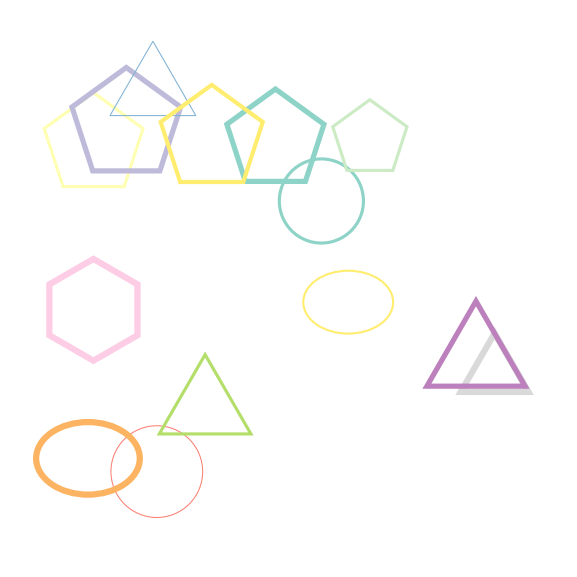[{"shape": "pentagon", "thickness": 2.5, "radius": 0.44, "center": [0.477, 0.757]}, {"shape": "circle", "thickness": 1.5, "radius": 0.36, "center": [0.557, 0.651]}, {"shape": "pentagon", "thickness": 1.5, "radius": 0.45, "center": [0.162, 0.749]}, {"shape": "pentagon", "thickness": 2.5, "radius": 0.49, "center": [0.219, 0.783]}, {"shape": "circle", "thickness": 0.5, "radius": 0.4, "center": [0.272, 0.182]}, {"shape": "triangle", "thickness": 0.5, "radius": 0.43, "center": [0.265, 0.842]}, {"shape": "oval", "thickness": 3, "radius": 0.45, "center": [0.152, 0.205]}, {"shape": "triangle", "thickness": 1.5, "radius": 0.46, "center": [0.355, 0.294]}, {"shape": "hexagon", "thickness": 3, "radius": 0.44, "center": [0.162, 0.463]}, {"shape": "triangle", "thickness": 3, "radius": 0.34, "center": [0.856, 0.354]}, {"shape": "triangle", "thickness": 2.5, "radius": 0.49, "center": [0.824, 0.379]}, {"shape": "pentagon", "thickness": 1.5, "radius": 0.34, "center": [0.64, 0.759]}, {"shape": "pentagon", "thickness": 2, "radius": 0.46, "center": [0.367, 0.759]}, {"shape": "oval", "thickness": 1, "radius": 0.39, "center": [0.603, 0.476]}]